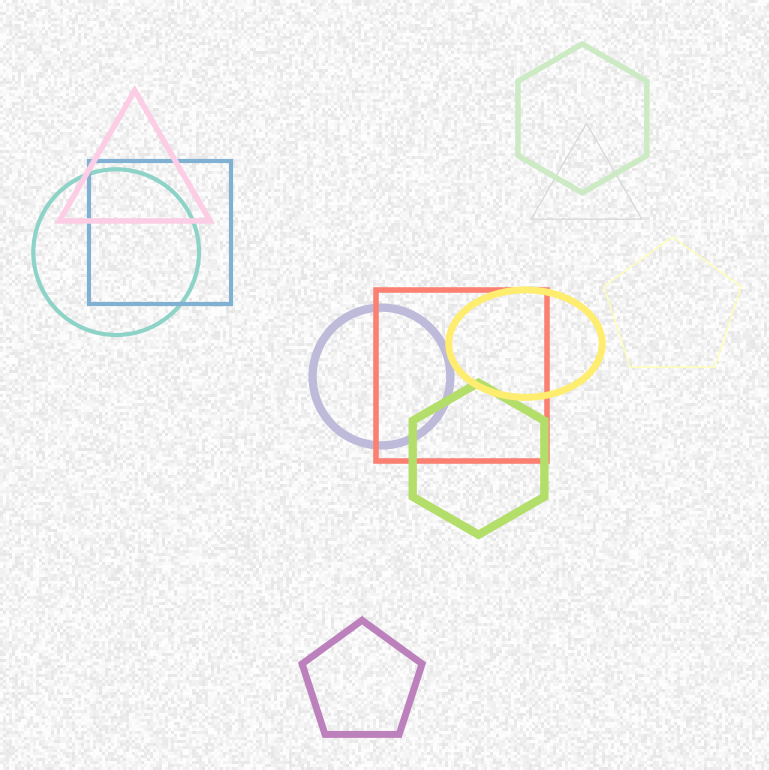[{"shape": "circle", "thickness": 1.5, "radius": 0.54, "center": [0.151, 0.673]}, {"shape": "pentagon", "thickness": 0.5, "radius": 0.47, "center": [0.873, 0.599]}, {"shape": "circle", "thickness": 3, "radius": 0.45, "center": [0.495, 0.511]}, {"shape": "square", "thickness": 2, "radius": 0.56, "center": [0.6, 0.512]}, {"shape": "square", "thickness": 1.5, "radius": 0.46, "center": [0.208, 0.698]}, {"shape": "hexagon", "thickness": 3, "radius": 0.49, "center": [0.621, 0.404]}, {"shape": "triangle", "thickness": 2, "radius": 0.56, "center": [0.175, 0.77]}, {"shape": "triangle", "thickness": 0.5, "radius": 0.41, "center": [0.762, 0.757]}, {"shape": "pentagon", "thickness": 2.5, "radius": 0.41, "center": [0.47, 0.113]}, {"shape": "hexagon", "thickness": 2, "radius": 0.48, "center": [0.756, 0.846]}, {"shape": "oval", "thickness": 2.5, "radius": 0.5, "center": [0.682, 0.554]}]